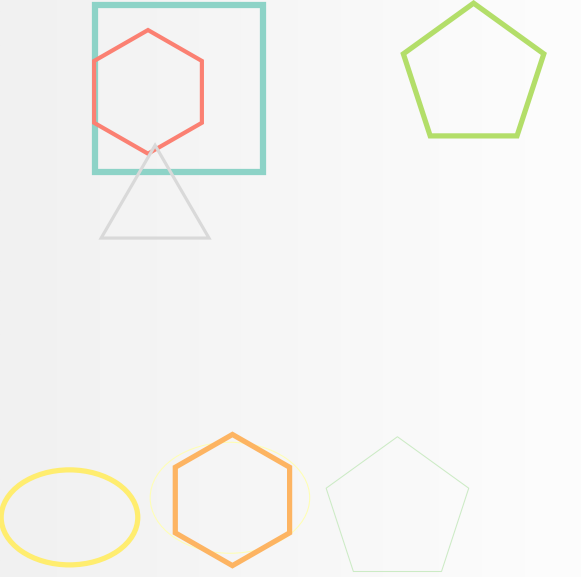[{"shape": "square", "thickness": 3, "radius": 0.72, "center": [0.308, 0.845]}, {"shape": "oval", "thickness": 0.5, "radius": 0.69, "center": [0.396, 0.137]}, {"shape": "hexagon", "thickness": 2, "radius": 0.54, "center": [0.255, 0.84]}, {"shape": "hexagon", "thickness": 2.5, "radius": 0.57, "center": [0.4, 0.133]}, {"shape": "pentagon", "thickness": 2.5, "radius": 0.64, "center": [0.815, 0.867]}, {"shape": "triangle", "thickness": 1.5, "radius": 0.54, "center": [0.267, 0.64]}, {"shape": "pentagon", "thickness": 0.5, "radius": 0.64, "center": [0.684, 0.114]}, {"shape": "oval", "thickness": 2.5, "radius": 0.59, "center": [0.12, 0.103]}]